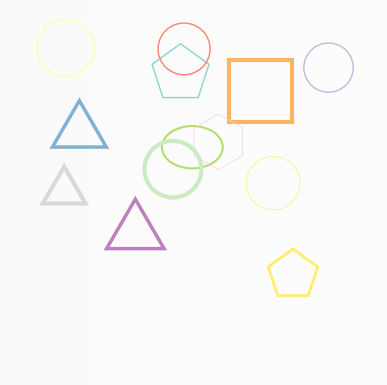[{"shape": "pentagon", "thickness": 1, "radius": 0.39, "center": [0.466, 0.809]}, {"shape": "circle", "thickness": 1, "radius": 0.37, "center": [0.169, 0.875]}, {"shape": "circle", "thickness": 1, "radius": 0.32, "center": [0.848, 0.824]}, {"shape": "circle", "thickness": 1, "radius": 0.34, "center": [0.475, 0.873]}, {"shape": "triangle", "thickness": 2.5, "radius": 0.4, "center": [0.205, 0.658]}, {"shape": "square", "thickness": 3, "radius": 0.41, "center": [0.673, 0.763]}, {"shape": "oval", "thickness": 1.5, "radius": 0.39, "center": [0.496, 0.618]}, {"shape": "hexagon", "thickness": 0.5, "radius": 0.36, "center": [0.563, 0.632]}, {"shape": "triangle", "thickness": 3, "radius": 0.32, "center": [0.166, 0.503]}, {"shape": "triangle", "thickness": 2.5, "radius": 0.43, "center": [0.349, 0.397]}, {"shape": "circle", "thickness": 3, "radius": 0.37, "center": [0.446, 0.561]}, {"shape": "pentagon", "thickness": 2, "radius": 0.34, "center": [0.756, 0.286]}, {"shape": "circle", "thickness": 0.5, "radius": 0.35, "center": [0.705, 0.524]}]